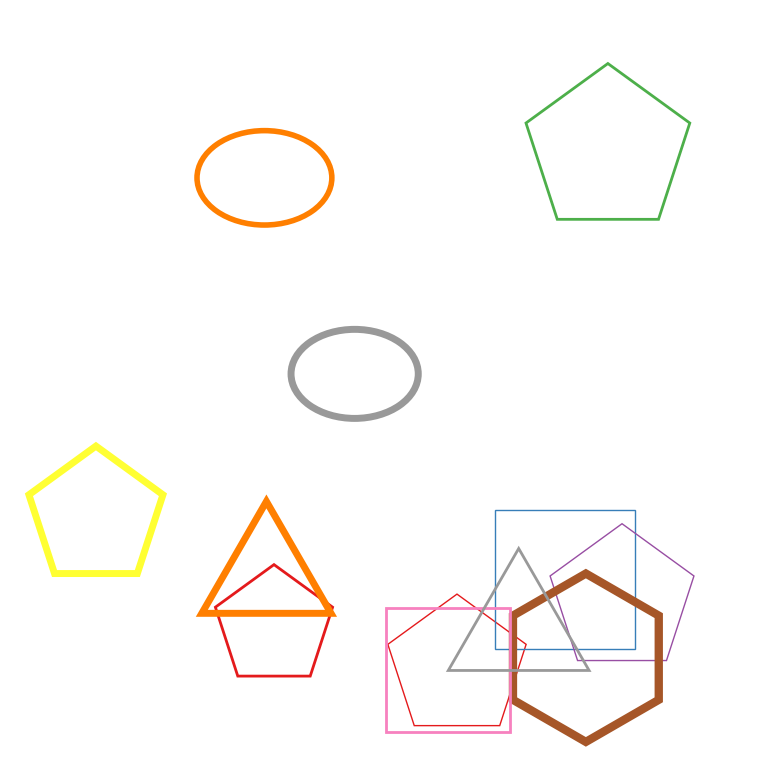[{"shape": "pentagon", "thickness": 0.5, "radius": 0.47, "center": [0.593, 0.134]}, {"shape": "pentagon", "thickness": 1, "radius": 0.4, "center": [0.356, 0.187]}, {"shape": "square", "thickness": 0.5, "radius": 0.45, "center": [0.734, 0.247]}, {"shape": "pentagon", "thickness": 1, "radius": 0.56, "center": [0.789, 0.806]}, {"shape": "pentagon", "thickness": 0.5, "radius": 0.49, "center": [0.808, 0.222]}, {"shape": "oval", "thickness": 2, "radius": 0.44, "center": [0.343, 0.769]}, {"shape": "triangle", "thickness": 2.5, "radius": 0.48, "center": [0.346, 0.252]}, {"shape": "pentagon", "thickness": 2.5, "radius": 0.46, "center": [0.125, 0.329]}, {"shape": "hexagon", "thickness": 3, "radius": 0.55, "center": [0.761, 0.146]}, {"shape": "square", "thickness": 1, "radius": 0.4, "center": [0.582, 0.13]}, {"shape": "triangle", "thickness": 1, "radius": 0.53, "center": [0.674, 0.182]}, {"shape": "oval", "thickness": 2.5, "radius": 0.41, "center": [0.461, 0.514]}]